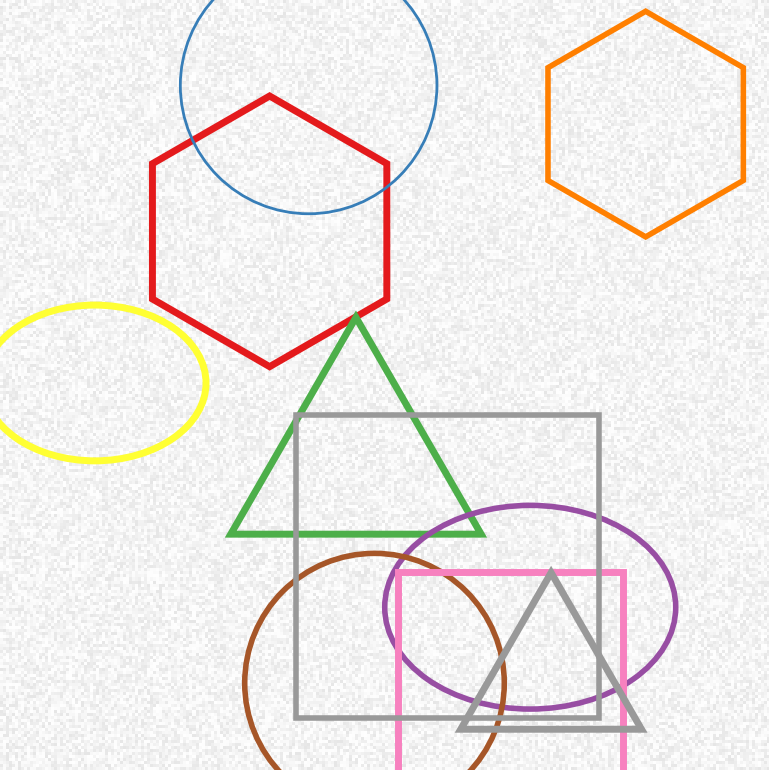[{"shape": "hexagon", "thickness": 2.5, "radius": 0.88, "center": [0.35, 0.7]}, {"shape": "circle", "thickness": 1, "radius": 0.83, "center": [0.401, 0.889]}, {"shape": "triangle", "thickness": 2.5, "radius": 0.94, "center": [0.462, 0.4]}, {"shape": "oval", "thickness": 2, "radius": 0.94, "center": [0.689, 0.211]}, {"shape": "hexagon", "thickness": 2, "radius": 0.73, "center": [0.839, 0.839]}, {"shape": "oval", "thickness": 2.5, "radius": 0.72, "center": [0.123, 0.503]}, {"shape": "circle", "thickness": 2, "radius": 0.84, "center": [0.486, 0.113]}, {"shape": "square", "thickness": 2.5, "radius": 0.73, "center": [0.663, 0.111]}, {"shape": "square", "thickness": 2, "radius": 0.98, "center": [0.581, 0.264]}, {"shape": "triangle", "thickness": 2.5, "radius": 0.68, "center": [0.716, 0.121]}]